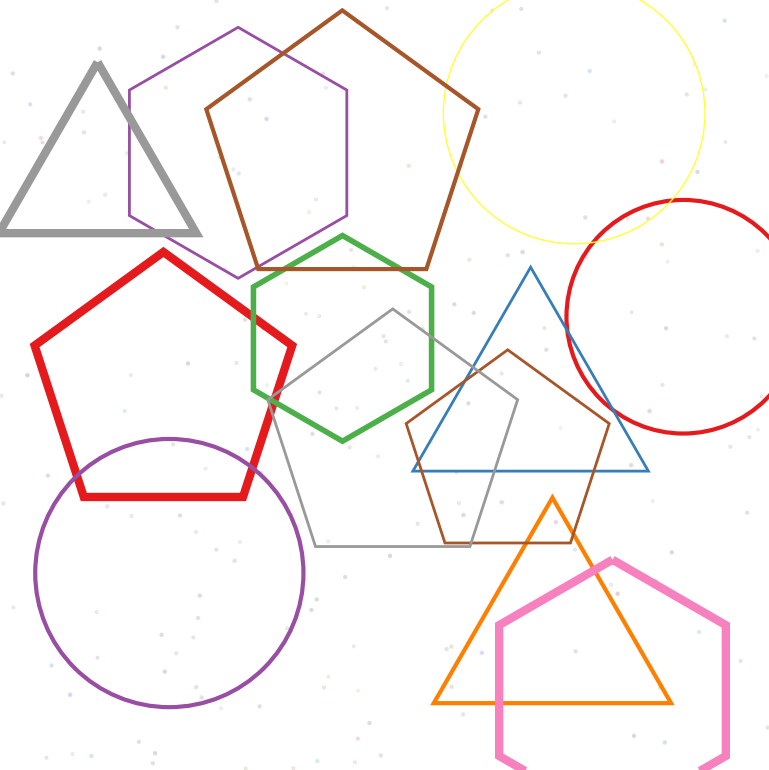[{"shape": "pentagon", "thickness": 3, "radius": 0.88, "center": [0.212, 0.497]}, {"shape": "circle", "thickness": 1.5, "radius": 0.76, "center": [0.887, 0.589]}, {"shape": "triangle", "thickness": 1, "radius": 0.88, "center": [0.689, 0.476]}, {"shape": "hexagon", "thickness": 2, "radius": 0.67, "center": [0.445, 0.561]}, {"shape": "hexagon", "thickness": 1, "radius": 0.82, "center": [0.309, 0.802]}, {"shape": "circle", "thickness": 1.5, "radius": 0.87, "center": [0.22, 0.256]}, {"shape": "triangle", "thickness": 1.5, "radius": 0.89, "center": [0.717, 0.176]}, {"shape": "circle", "thickness": 0.5, "radius": 0.85, "center": [0.746, 0.853]}, {"shape": "pentagon", "thickness": 1.5, "radius": 0.93, "center": [0.445, 0.801]}, {"shape": "pentagon", "thickness": 1, "radius": 0.69, "center": [0.659, 0.407]}, {"shape": "hexagon", "thickness": 3, "radius": 0.85, "center": [0.795, 0.103]}, {"shape": "triangle", "thickness": 3, "radius": 0.74, "center": [0.127, 0.771]}, {"shape": "pentagon", "thickness": 1, "radius": 0.85, "center": [0.51, 0.428]}]